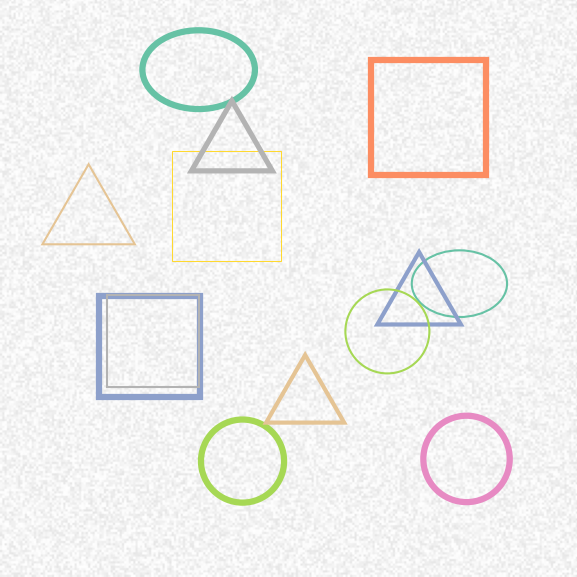[{"shape": "oval", "thickness": 3, "radius": 0.49, "center": [0.344, 0.878]}, {"shape": "oval", "thickness": 1, "radius": 0.41, "center": [0.796, 0.508]}, {"shape": "square", "thickness": 3, "radius": 0.5, "center": [0.742, 0.796]}, {"shape": "square", "thickness": 3, "radius": 0.44, "center": [0.259, 0.399]}, {"shape": "triangle", "thickness": 2, "radius": 0.42, "center": [0.726, 0.479]}, {"shape": "circle", "thickness": 3, "radius": 0.37, "center": [0.808, 0.204]}, {"shape": "circle", "thickness": 1, "radius": 0.36, "center": [0.671, 0.425]}, {"shape": "circle", "thickness": 3, "radius": 0.36, "center": [0.42, 0.201]}, {"shape": "square", "thickness": 0.5, "radius": 0.47, "center": [0.392, 0.643]}, {"shape": "triangle", "thickness": 2, "radius": 0.39, "center": [0.528, 0.306]}, {"shape": "triangle", "thickness": 1, "radius": 0.46, "center": [0.153, 0.622]}, {"shape": "triangle", "thickness": 2.5, "radius": 0.4, "center": [0.402, 0.744]}, {"shape": "square", "thickness": 1, "radius": 0.4, "center": [0.264, 0.409]}]